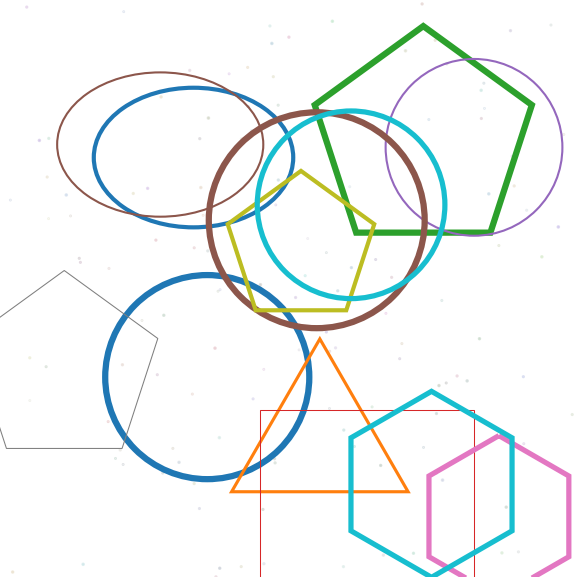[{"shape": "oval", "thickness": 2, "radius": 0.86, "center": [0.335, 0.726]}, {"shape": "circle", "thickness": 3, "radius": 0.88, "center": [0.359, 0.346]}, {"shape": "triangle", "thickness": 1.5, "radius": 0.88, "center": [0.554, 0.236]}, {"shape": "pentagon", "thickness": 3, "radius": 0.99, "center": [0.733, 0.756]}, {"shape": "square", "thickness": 0.5, "radius": 0.93, "center": [0.635, 0.104]}, {"shape": "circle", "thickness": 1, "radius": 0.77, "center": [0.821, 0.744]}, {"shape": "oval", "thickness": 1, "radius": 0.89, "center": [0.277, 0.749]}, {"shape": "circle", "thickness": 3, "radius": 0.93, "center": [0.548, 0.618]}, {"shape": "hexagon", "thickness": 2.5, "radius": 0.7, "center": [0.864, 0.105]}, {"shape": "pentagon", "thickness": 0.5, "radius": 0.85, "center": [0.111, 0.36]}, {"shape": "pentagon", "thickness": 2, "radius": 0.67, "center": [0.521, 0.57]}, {"shape": "hexagon", "thickness": 2.5, "radius": 0.81, "center": [0.747, 0.16]}, {"shape": "circle", "thickness": 2.5, "radius": 0.81, "center": [0.608, 0.645]}]